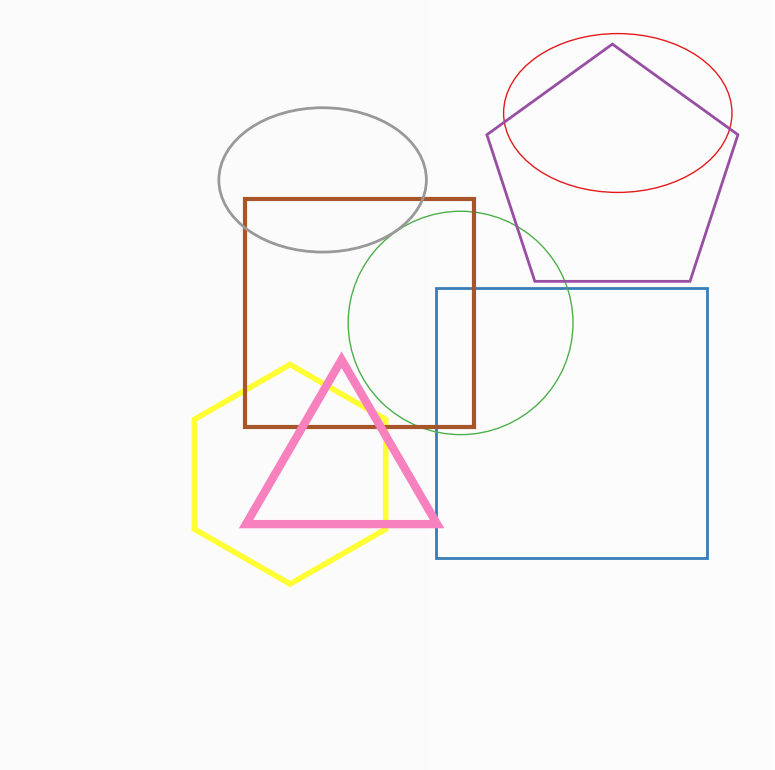[{"shape": "oval", "thickness": 0.5, "radius": 0.74, "center": [0.797, 0.853]}, {"shape": "square", "thickness": 1, "radius": 0.87, "center": [0.738, 0.451]}, {"shape": "circle", "thickness": 0.5, "radius": 0.73, "center": [0.594, 0.581]}, {"shape": "pentagon", "thickness": 1, "radius": 0.85, "center": [0.79, 0.772]}, {"shape": "hexagon", "thickness": 2, "radius": 0.71, "center": [0.374, 0.384]}, {"shape": "square", "thickness": 1.5, "radius": 0.74, "center": [0.464, 0.593]}, {"shape": "triangle", "thickness": 3, "radius": 0.71, "center": [0.441, 0.391]}, {"shape": "oval", "thickness": 1, "radius": 0.67, "center": [0.416, 0.766]}]